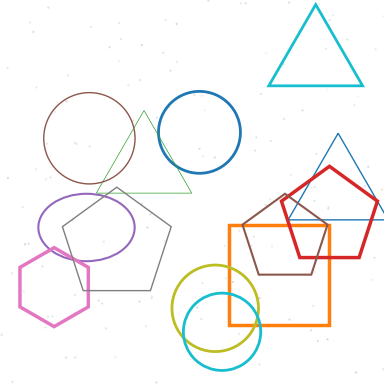[{"shape": "triangle", "thickness": 1, "radius": 0.75, "center": [0.878, 0.504]}, {"shape": "circle", "thickness": 2, "radius": 0.53, "center": [0.518, 0.656]}, {"shape": "square", "thickness": 2.5, "radius": 0.65, "center": [0.725, 0.285]}, {"shape": "triangle", "thickness": 0.5, "radius": 0.72, "center": [0.374, 0.57]}, {"shape": "pentagon", "thickness": 2.5, "radius": 0.66, "center": [0.856, 0.437]}, {"shape": "oval", "thickness": 1.5, "radius": 0.63, "center": [0.225, 0.409]}, {"shape": "circle", "thickness": 1, "radius": 0.59, "center": [0.232, 0.641]}, {"shape": "pentagon", "thickness": 1.5, "radius": 0.58, "center": [0.74, 0.381]}, {"shape": "hexagon", "thickness": 2.5, "radius": 0.51, "center": [0.141, 0.254]}, {"shape": "pentagon", "thickness": 1, "radius": 0.74, "center": [0.303, 0.365]}, {"shape": "circle", "thickness": 2, "radius": 0.56, "center": [0.559, 0.199]}, {"shape": "triangle", "thickness": 2, "radius": 0.7, "center": [0.82, 0.847]}, {"shape": "circle", "thickness": 2, "radius": 0.5, "center": [0.577, 0.138]}]